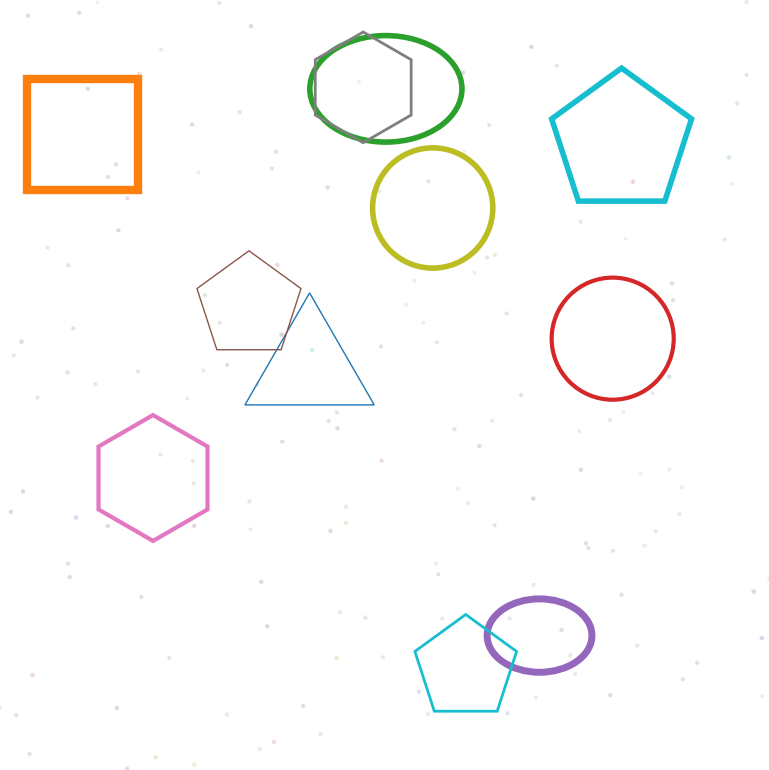[{"shape": "triangle", "thickness": 0.5, "radius": 0.48, "center": [0.402, 0.523]}, {"shape": "square", "thickness": 3, "radius": 0.36, "center": [0.107, 0.826]}, {"shape": "oval", "thickness": 2, "radius": 0.49, "center": [0.501, 0.885]}, {"shape": "circle", "thickness": 1.5, "radius": 0.4, "center": [0.796, 0.56]}, {"shape": "oval", "thickness": 2.5, "radius": 0.34, "center": [0.701, 0.175]}, {"shape": "pentagon", "thickness": 0.5, "radius": 0.36, "center": [0.323, 0.603]}, {"shape": "hexagon", "thickness": 1.5, "radius": 0.41, "center": [0.199, 0.379]}, {"shape": "hexagon", "thickness": 1, "radius": 0.36, "center": [0.472, 0.887]}, {"shape": "circle", "thickness": 2, "radius": 0.39, "center": [0.562, 0.73]}, {"shape": "pentagon", "thickness": 1, "radius": 0.35, "center": [0.605, 0.133]}, {"shape": "pentagon", "thickness": 2, "radius": 0.48, "center": [0.807, 0.816]}]